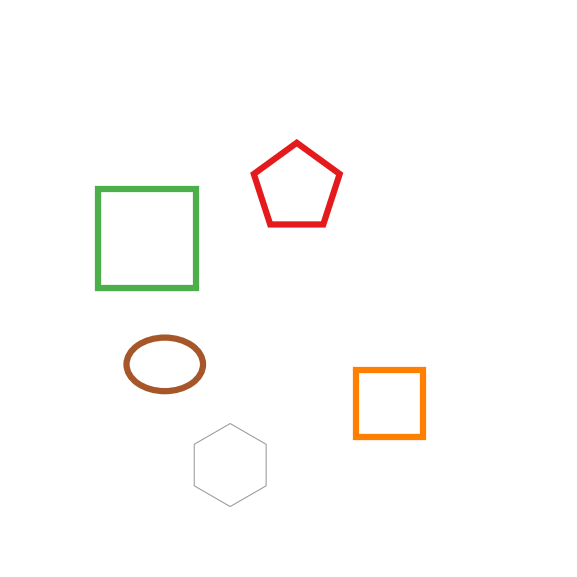[{"shape": "pentagon", "thickness": 3, "radius": 0.39, "center": [0.514, 0.674]}, {"shape": "square", "thickness": 3, "radius": 0.43, "center": [0.254, 0.586]}, {"shape": "square", "thickness": 3, "radius": 0.29, "center": [0.675, 0.301]}, {"shape": "oval", "thickness": 3, "radius": 0.33, "center": [0.285, 0.368]}, {"shape": "hexagon", "thickness": 0.5, "radius": 0.36, "center": [0.399, 0.194]}]